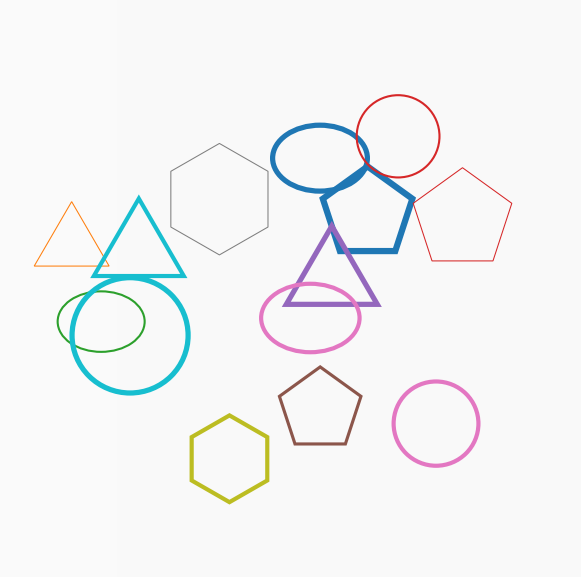[{"shape": "pentagon", "thickness": 3, "radius": 0.4, "center": [0.632, 0.63]}, {"shape": "oval", "thickness": 2.5, "radius": 0.41, "center": [0.551, 0.725]}, {"shape": "triangle", "thickness": 0.5, "radius": 0.37, "center": [0.123, 0.576]}, {"shape": "oval", "thickness": 1, "radius": 0.37, "center": [0.174, 0.442]}, {"shape": "circle", "thickness": 1, "radius": 0.36, "center": [0.685, 0.763]}, {"shape": "pentagon", "thickness": 0.5, "radius": 0.45, "center": [0.796, 0.62]}, {"shape": "triangle", "thickness": 2.5, "radius": 0.45, "center": [0.571, 0.517]}, {"shape": "pentagon", "thickness": 1.5, "radius": 0.37, "center": [0.551, 0.29]}, {"shape": "circle", "thickness": 2, "radius": 0.36, "center": [0.75, 0.266]}, {"shape": "oval", "thickness": 2, "radius": 0.42, "center": [0.534, 0.448]}, {"shape": "hexagon", "thickness": 0.5, "radius": 0.48, "center": [0.377, 0.654]}, {"shape": "hexagon", "thickness": 2, "radius": 0.38, "center": [0.395, 0.205]}, {"shape": "circle", "thickness": 2.5, "radius": 0.5, "center": [0.224, 0.418]}, {"shape": "triangle", "thickness": 2, "radius": 0.45, "center": [0.239, 0.566]}]